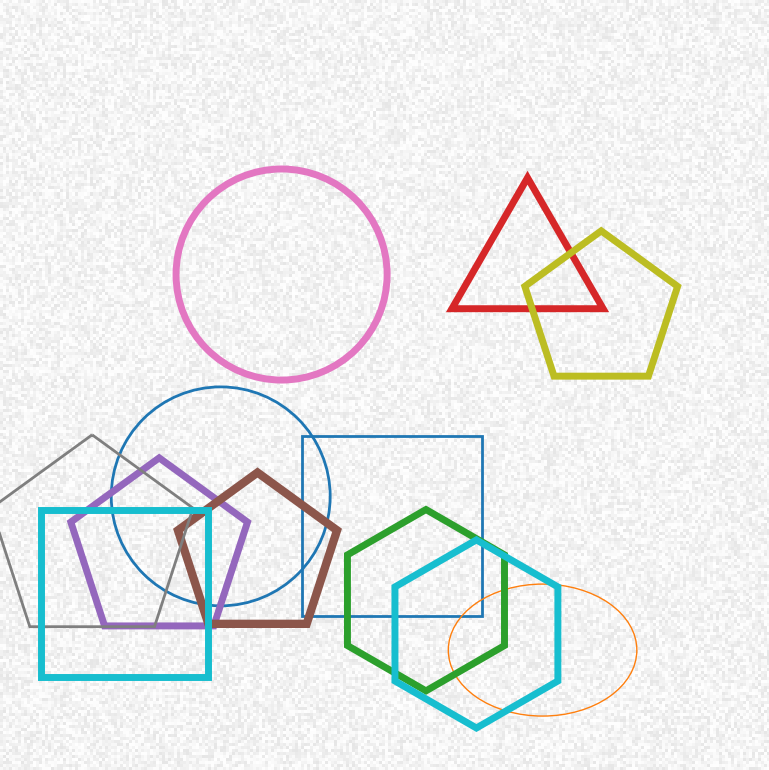[{"shape": "square", "thickness": 1, "radius": 0.59, "center": [0.509, 0.317]}, {"shape": "circle", "thickness": 1, "radius": 0.71, "center": [0.287, 0.355]}, {"shape": "oval", "thickness": 0.5, "radius": 0.61, "center": [0.705, 0.156]}, {"shape": "hexagon", "thickness": 2.5, "radius": 0.59, "center": [0.553, 0.221]}, {"shape": "triangle", "thickness": 2.5, "radius": 0.57, "center": [0.685, 0.656]}, {"shape": "pentagon", "thickness": 2.5, "radius": 0.6, "center": [0.207, 0.285]}, {"shape": "pentagon", "thickness": 3, "radius": 0.54, "center": [0.334, 0.278]}, {"shape": "circle", "thickness": 2.5, "radius": 0.69, "center": [0.366, 0.643]}, {"shape": "pentagon", "thickness": 1, "radius": 0.69, "center": [0.12, 0.298]}, {"shape": "pentagon", "thickness": 2.5, "radius": 0.52, "center": [0.781, 0.596]}, {"shape": "hexagon", "thickness": 2.5, "radius": 0.61, "center": [0.619, 0.177]}, {"shape": "square", "thickness": 2.5, "radius": 0.54, "center": [0.162, 0.229]}]